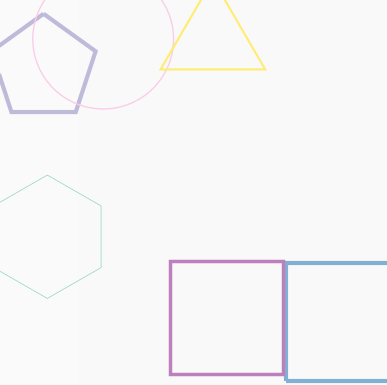[{"shape": "hexagon", "thickness": 0.5, "radius": 0.8, "center": [0.122, 0.385]}, {"shape": "pentagon", "thickness": 3, "radius": 0.71, "center": [0.112, 0.823]}, {"shape": "square", "thickness": 3, "radius": 0.77, "center": [0.892, 0.164]}, {"shape": "circle", "thickness": 1, "radius": 0.91, "center": [0.266, 0.899]}, {"shape": "square", "thickness": 2.5, "radius": 0.73, "center": [0.584, 0.176]}, {"shape": "triangle", "thickness": 1.5, "radius": 0.78, "center": [0.549, 0.898]}]